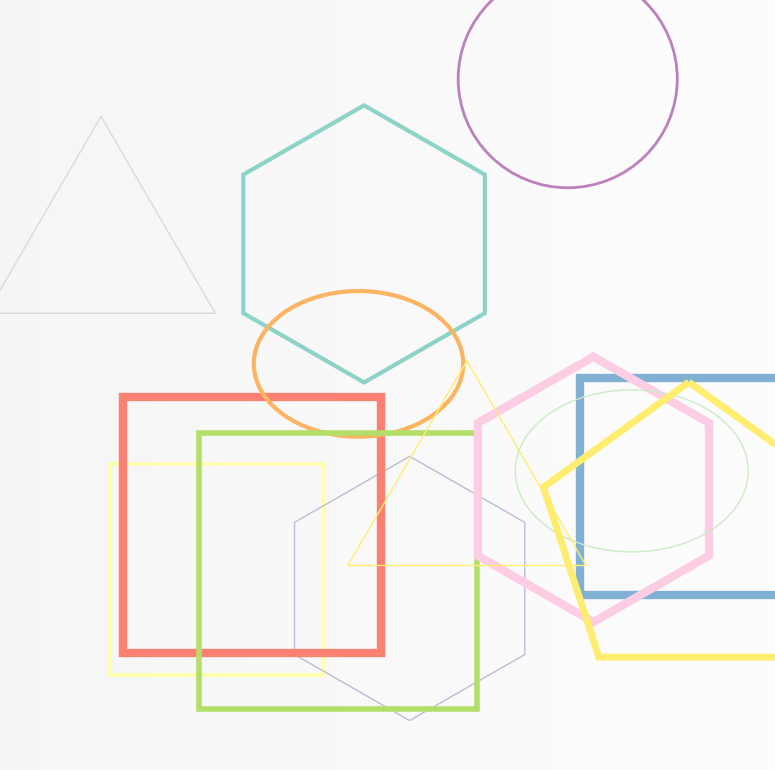[{"shape": "hexagon", "thickness": 1.5, "radius": 0.9, "center": [0.47, 0.683]}, {"shape": "square", "thickness": 1.5, "radius": 0.69, "center": [0.279, 0.26]}, {"shape": "hexagon", "thickness": 0.5, "radius": 0.86, "center": [0.529, 0.236]}, {"shape": "square", "thickness": 3, "radius": 0.83, "center": [0.325, 0.318]}, {"shape": "square", "thickness": 3, "radius": 0.7, "center": [0.889, 0.368]}, {"shape": "oval", "thickness": 1.5, "radius": 0.68, "center": [0.463, 0.527]}, {"shape": "square", "thickness": 2, "radius": 0.9, "center": [0.437, 0.258]}, {"shape": "hexagon", "thickness": 3, "radius": 0.86, "center": [0.766, 0.364]}, {"shape": "triangle", "thickness": 0.5, "radius": 0.85, "center": [0.13, 0.678]}, {"shape": "circle", "thickness": 1, "radius": 0.71, "center": [0.733, 0.898]}, {"shape": "oval", "thickness": 0.5, "radius": 0.75, "center": [0.815, 0.388]}, {"shape": "triangle", "thickness": 0.5, "radius": 0.89, "center": [0.602, 0.354]}, {"shape": "pentagon", "thickness": 2.5, "radius": 0.99, "center": [0.889, 0.306]}]